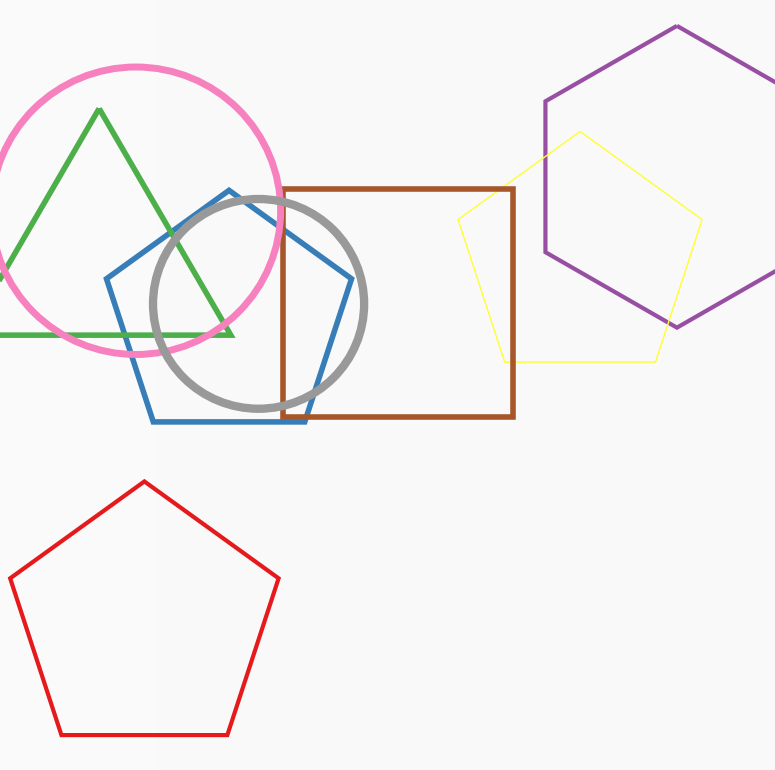[{"shape": "pentagon", "thickness": 1.5, "radius": 0.91, "center": [0.186, 0.193]}, {"shape": "pentagon", "thickness": 2, "radius": 0.83, "center": [0.296, 0.587]}, {"shape": "triangle", "thickness": 2, "radius": 0.98, "center": [0.128, 0.663]}, {"shape": "hexagon", "thickness": 1.5, "radius": 0.98, "center": [0.873, 0.77]}, {"shape": "pentagon", "thickness": 0.5, "radius": 0.83, "center": [0.749, 0.664]}, {"shape": "square", "thickness": 2, "radius": 0.74, "center": [0.513, 0.606]}, {"shape": "circle", "thickness": 2.5, "radius": 0.93, "center": [0.175, 0.726]}, {"shape": "circle", "thickness": 3, "radius": 0.68, "center": [0.334, 0.605]}]